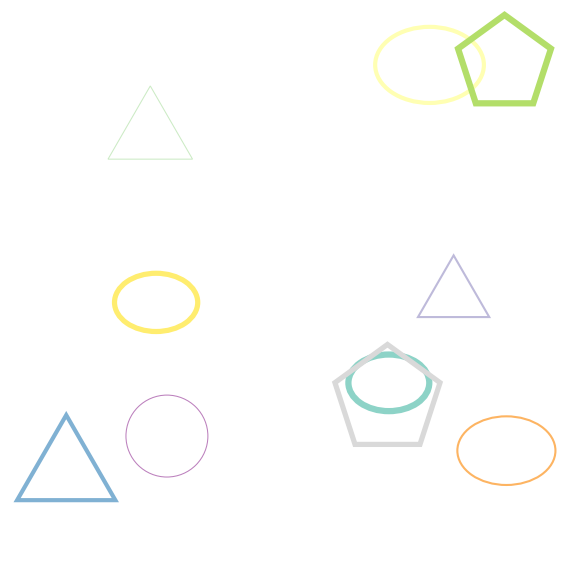[{"shape": "oval", "thickness": 3, "radius": 0.35, "center": [0.673, 0.336]}, {"shape": "oval", "thickness": 2, "radius": 0.47, "center": [0.744, 0.887]}, {"shape": "triangle", "thickness": 1, "radius": 0.36, "center": [0.785, 0.486]}, {"shape": "triangle", "thickness": 2, "radius": 0.49, "center": [0.115, 0.182]}, {"shape": "oval", "thickness": 1, "radius": 0.42, "center": [0.877, 0.219]}, {"shape": "pentagon", "thickness": 3, "radius": 0.42, "center": [0.874, 0.889]}, {"shape": "pentagon", "thickness": 2.5, "radius": 0.48, "center": [0.671, 0.307]}, {"shape": "circle", "thickness": 0.5, "radius": 0.35, "center": [0.289, 0.244]}, {"shape": "triangle", "thickness": 0.5, "radius": 0.42, "center": [0.26, 0.766]}, {"shape": "oval", "thickness": 2.5, "radius": 0.36, "center": [0.27, 0.476]}]